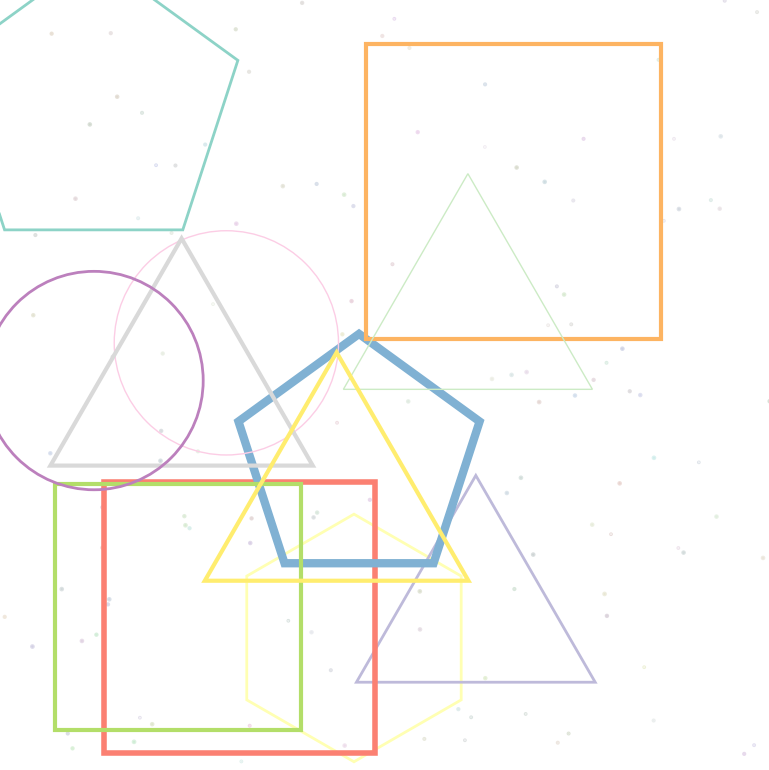[{"shape": "pentagon", "thickness": 1, "radius": 0.98, "center": [0.122, 0.861]}, {"shape": "hexagon", "thickness": 1, "radius": 0.8, "center": [0.46, 0.171]}, {"shape": "triangle", "thickness": 1, "radius": 0.9, "center": [0.618, 0.204]}, {"shape": "square", "thickness": 2, "radius": 0.88, "center": [0.311, 0.198]}, {"shape": "pentagon", "thickness": 3, "radius": 0.82, "center": [0.466, 0.402]}, {"shape": "square", "thickness": 1.5, "radius": 0.96, "center": [0.667, 0.752]}, {"shape": "square", "thickness": 1.5, "radius": 0.8, "center": [0.231, 0.212]}, {"shape": "circle", "thickness": 0.5, "radius": 0.73, "center": [0.294, 0.555]}, {"shape": "triangle", "thickness": 1.5, "radius": 0.98, "center": [0.236, 0.494]}, {"shape": "circle", "thickness": 1, "radius": 0.71, "center": [0.122, 0.506]}, {"shape": "triangle", "thickness": 0.5, "radius": 0.93, "center": [0.608, 0.588]}, {"shape": "triangle", "thickness": 1.5, "radius": 0.99, "center": [0.437, 0.345]}]